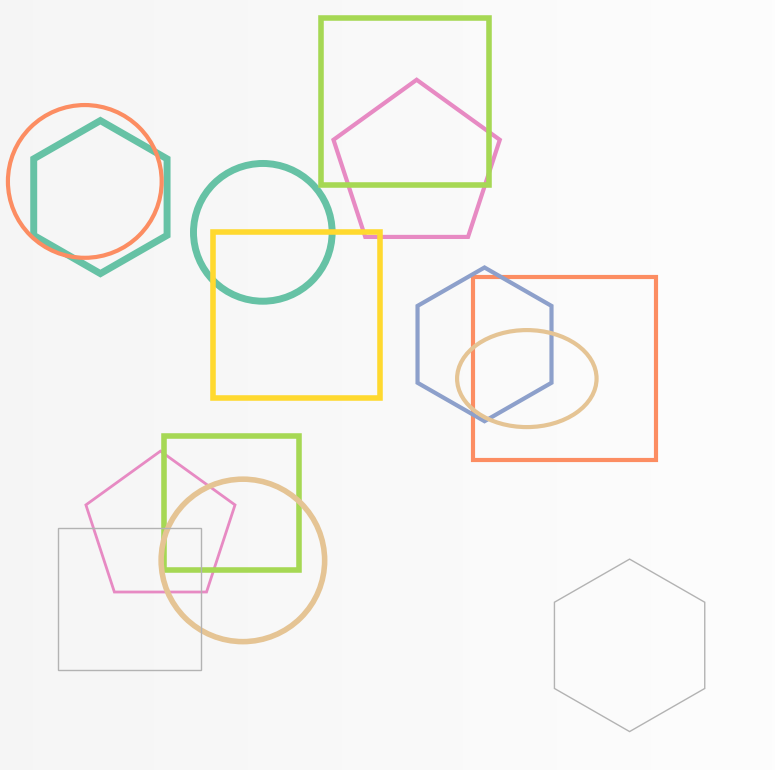[{"shape": "circle", "thickness": 2.5, "radius": 0.45, "center": [0.339, 0.698]}, {"shape": "hexagon", "thickness": 2.5, "radius": 0.5, "center": [0.13, 0.744]}, {"shape": "circle", "thickness": 1.5, "radius": 0.5, "center": [0.109, 0.764]}, {"shape": "square", "thickness": 1.5, "radius": 0.59, "center": [0.728, 0.521]}, {"shape": "hexagon", "thickness": 1.5, "radius": 0.5, "center": [0.625, 0.553]}, {"shape": "pentagon", "thickness": 1.5, "radius": 0.56, "center": [0.538, 0.784]}, {"shape": "pentagon", "thickness": 1, "radius": 0.51, "center": [0.207, 0.313]}, {"shape": "square", "thickness": 2, "radius": 0.54, "center": [0.522, 0.868]}, {"shape": "square", "thickness": 2, "radius": 0.43, "center": [0.299, 0.347]}, {"shape": "square", "thickness": 2, "radius": 0.54, "center": [0.383, 0.591]}, {"shape": "oval", "thickness": 1.5, "radius": 0.45, "center": [0.68, 0.508]}, {"shape": "circle", "thickness": 2, "radius": 0.53, "center": [0.313, 0.272]}, {"shape": "hexagon", "thickness": 0.5, "radius": 0.56, "center": [0.812, 0.162]}, {"shape": "square", "thickness": 0.5, "radius": 0.46, "center": [0.167, 0.222]}]